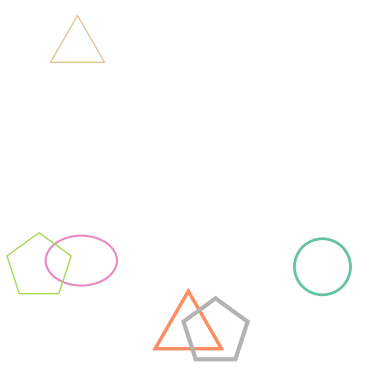[{"shape": "circle", "thickness": 2, "radius": 0.36, "center": [0.838, 0.307]}, {"shape": "triangle", "thickness": 2.5, "radius": 0.5, "center": [0.489, 0.144]}, {"shape": "oval", "thickness": 1.5, "radius": 0.46, "center": [0.211, 0.323]}, {"shape": "pentagon", "thickness": 1, "radius": 0.44, "center": [0.101, 0.308]}, {"shape": "triangle", "thickness": 1, "radius": 0.41, "center": [0.201, 0.879]}, {"shape": "pentagon", "thickness": 3, "radius": 0.44, "center": [0.56, 0.138]}]